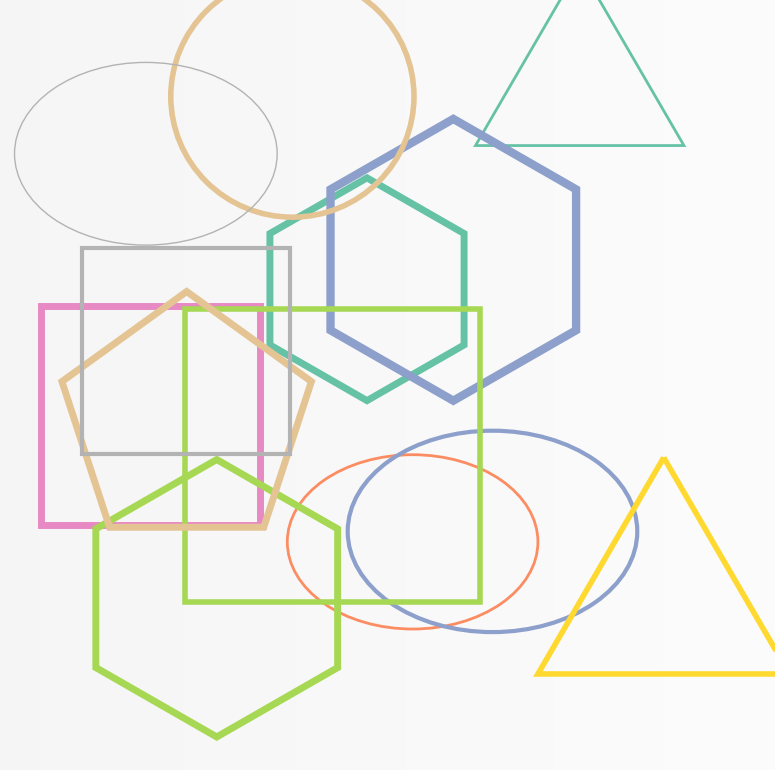[{"shape": "triangle", "thickness": 1, "radius": 0.78, "center": [0.748, 0.889]}, {"shape": "hexagon", "thickness": 2.5, "radius": 0.72, "center": [0.474, 0.624]}, {"shape": "oval", "thickness": 1, "radius": 0.81, "center": [0.532, 0.296]}, {"shape": "hexagon", "thickness": 3, "radius": 0.91, "center": [0.585, 0.663]}, {"shape": "oval", "thickness": 1.5, "radius": 0.93, "center": [0.635, 0.31]}, {"shape": "square", "thickness": 2.5, "radius": 0.71, "center": [0.194, 0.46]}, {"shape": "square", "thickness": 2, "radius": 0.95, "center": [0.429, 0.409]}, {"shape": "hexagon", "thickness": 2.5, "radius": 0.9, "center": [0.28, 0.223]}, {"shape": "triangle", "thickness": 2, "radius": 0.94, "center": [0.856, 0.218]}, {"shape": "circle", "thickness": 2, "radius": 0.78, "center": [0.377, 0.875]}, {"shape": "pentagon", "thickness": 2.5, "radius": 0.85, "center": [0.241, 0.452]}, {"shape": "oval", "thickness": 0.5, "radius": 0.85, "center": [0.188, 0.8]}, {"shape": "square", "thickness": 1.5, "radius": 0.67, "center": [0.24, 0.544]}]